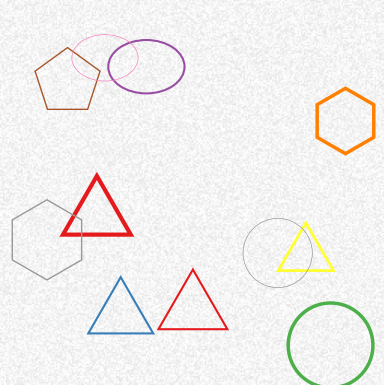[{"shape": "triangle", "thickness": 3, "radius": 0.51, "center": [0.252, 0.441]}, {"shape": "triangle", "thickness": 1.5, "radius": 0.52, "center": [0.501, 0.197]}, {"shape": "triangle", "thickness": 1.5, "radius": 0.49, "center": [0.314, 0.183]}, {"shape": "circle", "thickness": 2.5, "radius": 0.55, "center": [0.859, 0.103]}, {"shape": "oval", "thickness": 1.5, "radius": 0.5, "center": [0.38, 0.827]}, {"shape": "hexagon", "thickness": 2.5, "radius": 0.42, "center": [0.897, 0.686]}, {"shape": "triangle", "thickness": 2, "radius": 0.41, "center": [0.795, 0.339]}, {"shape": "pentagon", "thickness": 1, "radius": 0.44, "center": [0.175, 0.788]}, {"shape": "oval", "thickness": 0.5, "radius": 0.43, "center": [0.273, 0.85]}, {"shape": "hexagon", "thickness": 1, "radius": 0.52, "center": [0.122, 0.377]}, {"shape": "circle", "thickness": 0.5, "radius": 0.45, "center": [0.721, 0.343]}]